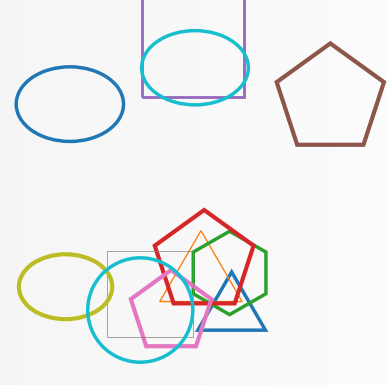[{"shape": "oval", "thickness": 2.5, "radius": 0.69, "center": [0.18, 0.73]}, {"shape": "triangle", "thickness": 2.5, "radius": 0.5, "center": [0.598, 0.193]}, {"shape": "triangle", "thickness": 1, "radius": 0.61, "center": [0.519, 0.278]}, {"shape": "hexagon", "thickness": 2.5, "radius": 0.54, "center": [0.593, 0.291]}, {"shape": "pentagon", "thickness": 3, "radius": 0.67, "center": [0.527, 0.32]}, {"shape": "square", "thickness": 2, "radius": 0.66, "center": [0.499, 0.88]}, {"shape": "pentagon", "thickness": 3, "radius": 0.73, "center": [0.852, 0.742]}, {"shape": "pentagon", "thickness": 3, "radius": 0.55, "center": [0.442, 0.189]}, {"shape": "square", "thickness": 0.5, "radius": 0.56, "center": [0.387, 0.237]}, {"shape": "oval", "thickness": 3, "radius": 0.6, "center": [0.169, 0.255]}, {"shape": "circle", "thickness": 2.5, "radius": 0.68, "center": [0.362, 0.195]}, {"shape": "oval", "thickness": 2.5, "radius": 0.69, "center": [0.503, 0.824]}]